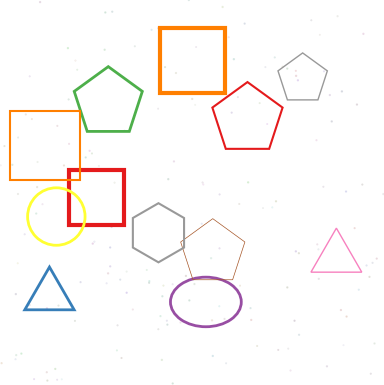[{"shape": "square", "thickness": 3, "radius": 0.36, "center": [0.251, 0.488]}, {"shape": "pentagon", "thickness": 1.5, "radius": 0.48, "center": [0.643, 0.691]}, {"shape": "triangle", "thickness": 2, "radius": 0.37, "center": [0.128, 0.232]}, {"shape": "pentagon", "thickness": 2, "radius": 0.47, "center": [0.281, 0.734]}, {"shape": "oval", "thickness": 2, "radius": 0.46, "center": [0.535, 0.216]}, {"shape": "square", "thickness": 1.5, "radius": 0.45, "center": [0.117, 0.622]}, {"shape": "square", "thickness": 3, "radius": 0.42, "center": [0.499, 0.843]}, {"shape": "circle", "thickness": 2, "radius": 0.37, "center": [0.146, 0.438]}, {"shape": "pentagon", "thickness": 0.5, "radius": 0.44, "center": [0.553, 0.344]}, {"shape": "triangle", "thickness": 1, "radius": 0.38, "center": [0.874, 0.331]}, {"shape": "hexagon", "thickness": 1.5, "radius": 0.38, "center": [0.412, 0.395]}, {"shape": "pentagon", "thickness": 1, "radius": 0.34, "center": [0.786, 0.795]}]